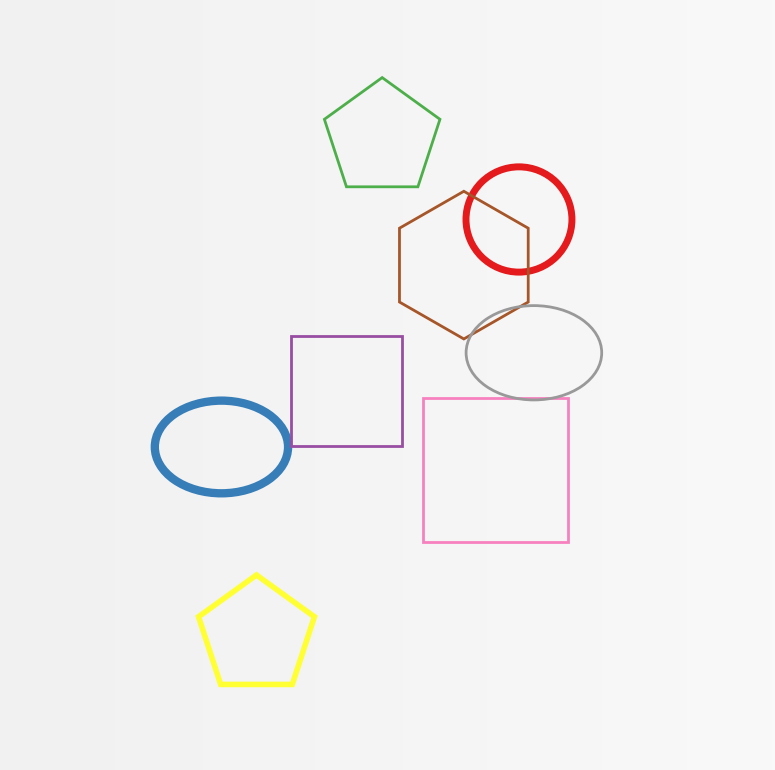[{"shape": "circle", "thickness": 2.5, "radius": 0.34, "center": [0.67, 0.715]}, {"shape": "oval", "thickness": 3, "radius": 0.43, "center": [0.286, 0.42]}, {"shape": "pentagon", "thickness": 1, "radius": 0.39, "center": [0.493, 0.821]}, {"shape": "square", "thickness": 1, "radius": 0.36, "center": [0.447, 0.492]}, {"shape": "pentagon", "thickness": 2, "radius": 0.39, "center": [0.331, 0.175]}, {"shape": "hexagon", "thickness": 1, "radius": 0.48, "center": [0.599, 0.656]}, {"shape": "square", "thickness": 1, "radius": 0.47, "center": [0.64, 0.389]}, {"shape": "oval", "thickness": 1, "radius": 0.44, "center": [0.689, 0.542]}]